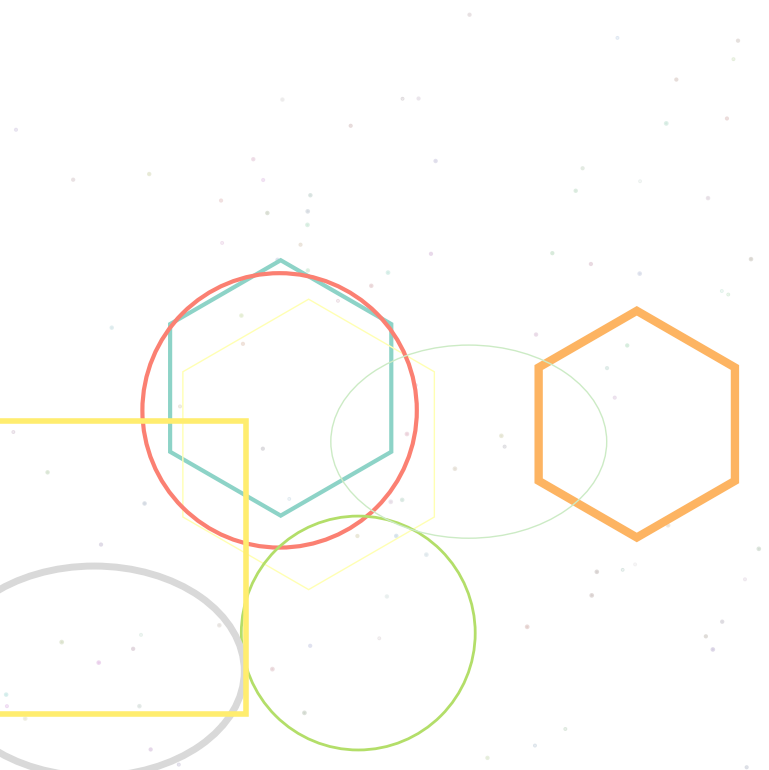[{"shape": "hexagon", "thickness": 1.5, "radius": 0.83, "center": [0.365, 0.496]}, {"shape": "hexagon", "thickness": 0.5, "radius": 0.94, "center": [0.401, 0.423]}, {"shape": "circle", "thickness": 1.5, "radius": 0.89, "center": [0.363, 0.467]}, {"shape": "hexagon", "thickness": 3, "radius": 0.74, "center": [0.827, 0.449]}, {"shape": "circle", "thickness": 1, "radius": 0.76, "center": [0.465, 0.178]}, {"shape": "oval", "thickness": 2.5, "radius": 0.97, "center": [0.122, 0.128]}, {"shape": "oval", "thickness": 0.5, "radius": 0.9, "center": [0.609, 0.426]}, {"shape": "square", "thickness": 2, "radius": 0.95, "center": [0.13, 0.263]}]